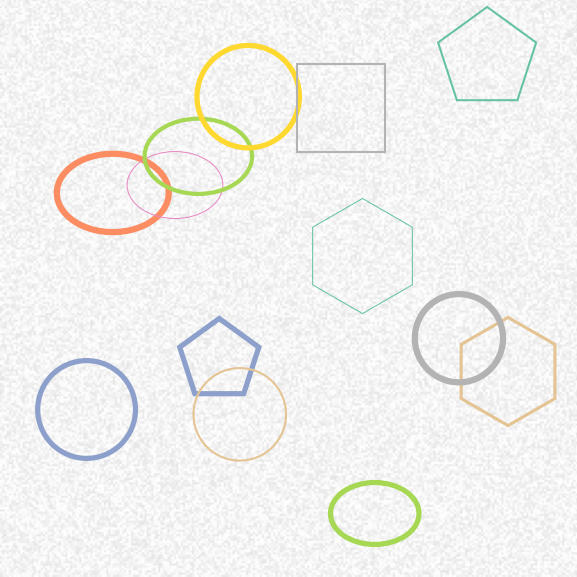[{"shape": "pentagon", "thickness": 1, "radius": 0.45, "center": [0.844, 0.898]}, {"shape": "hexagon", "thickness": 0.5, "radius": 0.5, "center": [0.628, 0.556]}, {"shape": "oval", "thickness": 3, "radius": 0.48, "center": [0.195, 0.665]}, {"shape": "circle", "thickness": 2.5, "radius": 0.42, "center": [0.15, 0.29]}, {"shape": "pentagon", "thickness": 2.5, "radius": 0.36, "center": [0.38, 0.376]}, {"shape": "oval", "thickness": 0.5, "radius": 0.41, "center": [0.303, 0.679]}, {"shape": "oval", "thickness": 2.5, "radius": 0.38, "center": [0.649, 0.11]}, {"shape": "oval", "thickness": 2, "radius": 0.47, "center": [0.343, 0.728]}, {"shape": "circle", "thickness": 2.5, "radius": 0.44, "center": [0.43, 0.832]}, {"shape": "hexagon", "thickness": 1.5, "radius": 0.47, "center": [0.88, 0.356]}, {"shape": "circle", "thickness": 1, "radius": 0.4, "center": [0.415, 0.282]}, {"shape": "circle", "thickness": 3, "radius": 0.38, "center": [0.795, 0.413]}, {"shape": "square", "thickness": 1, "radius": 0.38, "center": [0.591, 0.812]}]